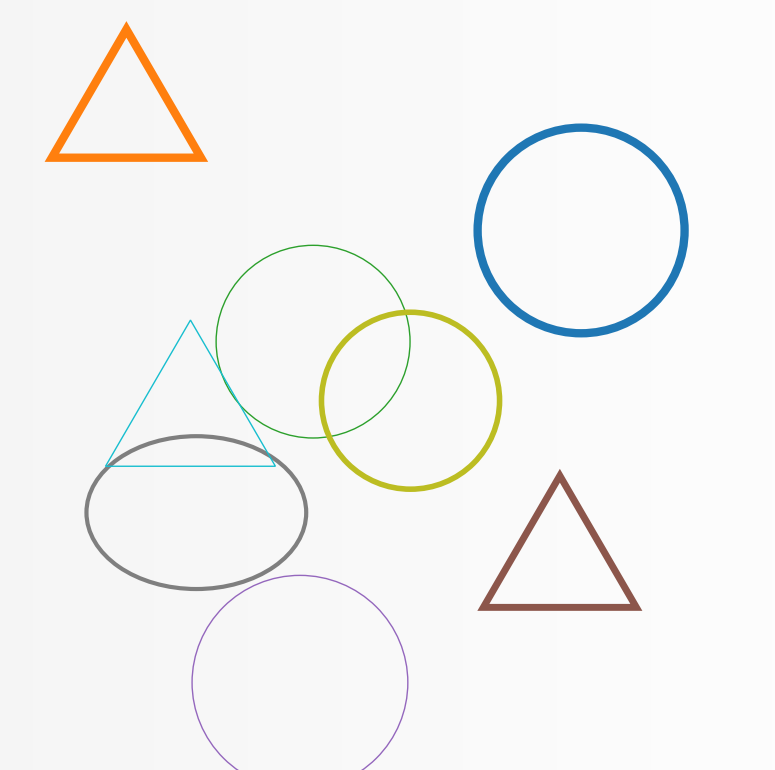[{"shape": "circle", "thickness": 3, "radius": 0.67, "center": [0.75, 0.701]}, {"shape": "triangle", "thickness": 3, "radius": 0.56, "center": [0.163, 0.851]}, {"shape": "circle", "thickness": 0.5, "radius": 0.63, "center": [0.404, 0.556]}, {"shape": "circle", "thickness": 0.5, "radius": 0.7, "center": [0.387, 0.114]}, {"shape": "triangle", "thickness": 2.5, "radius": 0.57, "center": [0.722, 0.268]}, {"shape": "oval", "thickness": 1.5, "radius": 0.71, "center": [0.253, 0.334]}, {"shape": "circle", "thickness": 2, "radius": 0.57, "center": [0.53, 0.48]}, {"shape": "triangle", "thickness": 0.5, "radius": 0.63, "center": [0.246, 0.458]}]